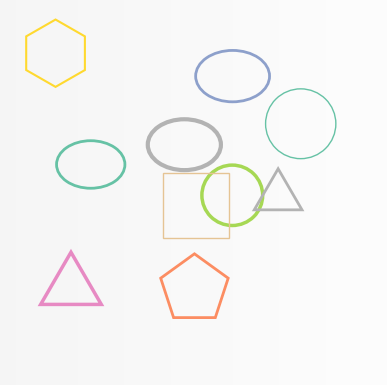[{"shape": "circle", "thickness": 1, "radius": 0.45, "center": [0.776, 0.679]}, {"shape": "oval", "thickness": 2, "radius": 0.44, "center": [0.234, 0.573]}, {"shape": "pentagon", "thickness": 2, "radius": 0.46, "center": [0.502, 0.249]}, {"shape": "oval", "thickness": 2, "radius": 0.48, "center": [0.6, 0.802]}, {"shape": "triangle", "thickness": 2.5, "radius": 0.45, "center": [0.183, 0.254]}, {"shape": "circle", "thickness": 2.5, "radius": 0.39, "center": [0.599, 0.493]}, {"shape": "hexagon", "thickness": 1.5, "radius": 0.44, "center": [0.143, 0.862]}, {"shape": "square", "thickness": 1, "radius": 0.42, "center": [0.506, 0.465]}, {"shape": "oval", "thickness": 3, "radius": 0.47, "center": [0.476, 0.624]}, {"shape": "triangle", "thickness": 2, "radius": 0.36, "center": [0.718, 0.491]}]